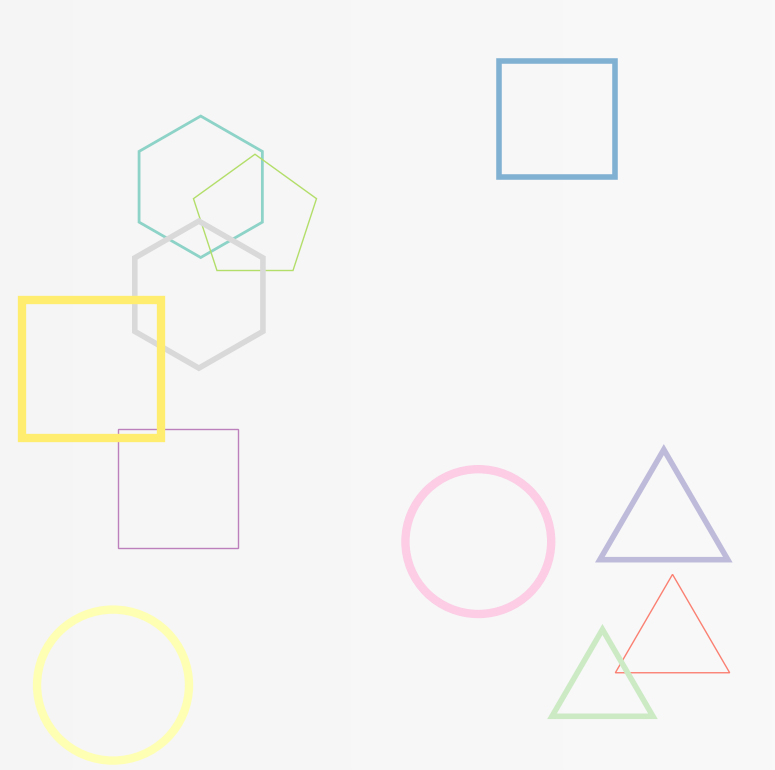[{"shape": "hexagon", "thickness": 1, "radius": 0.46, "center": [0.259, 0.757]}, {"shape": "circle", "thickness": 3, "radius": 0.49, "center": [0.146, 0.11]}, {"shape": "triangle", "thickness": 2, "radius": 0.48, "center": [0.857, 0.321]}, {"shape": "triangle", "thickness": 0.5, "radius": 0.43, "center": [0.868, 0.169]}, {"shape": "square", "thickness": 2, "radius": 0.38, "center": [0.719, 0.845]}, {"shape": "pentagon", "thickness": 0.5, "radius": 0.42, "center": [0.329, 0.716]}, {"shape": "circle", "thickness": 3, "radius": 0.47, "center": [0.617, 0.297]}, {"shape": "hexagon", "thickness": 2, "radius": 0.48, "center": [0.257, 0.617]}, {"shape": "square", "thickness": 0.5, "radius": 0.39, "center": [0.23, 0.366]}, {"shape": "triangle", "thickness": 2, "radius": 0.38, "center": [0.777, 0.107]}, {"shape": "square", "thickness": 3, "radius": 0.45, "center": [0.118, 0.521]}]